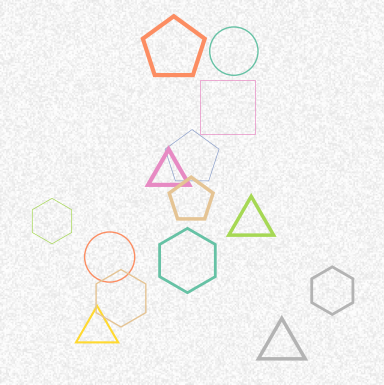[{"shape": "circle", "thickness": 1, "radius": 0.31, "center": [0.607, 0.867]}, {"shape": "hexagon", "thickness": 2, "radius": 0.42, "center": [0.487, 0.323]}, {"shape": "pentagon", "thickness": 3, "radius": 0.42, "center": [0.451, 0.873]}, {"shape": "circle", "thickness": 1, "radius": 0.33, "center": [0.285, 0.332]}, {"shape": "pentagon", "thickness": 0.5, "radius": 0.37, "center": [0.499, 0.59]}, {"shape": "square", "thickness": 0.5, "radius": 0.35, "center": [0.591, 0.723]}, {"shape": "triangle", "thickness": 3, "radius": 0.31, "center": [0.438, 0.551]}, {"shape": "hexagon", "thickness": 0.5, "radius": 0.3, "center": [0.135, 0.426]}, {"shape": "triangle", "thickness": 2.5, "radius": 0.34, "center": [0.653, 0.423]}, {"shape": "triangle", "thickness": 1.5, "radius": 0.32, "center": [0.252, 0.142]}, {"shape": "hexagon", "thickness": 1, "radius": 0.37, "center": [0.314, 0.225]}, {"shape": "pentagon", "thickness": 2.5, "radius": 0.3, "center": [0.496, 0.48]}, {"shape": "hexagon", "thickness": 2, "radius": 0.31, "center": [0.863, 0.245]}, {"shape": "triangle", "thickness": 2.5, "radius": 0.35, "center": [0.732, 0.103]}]